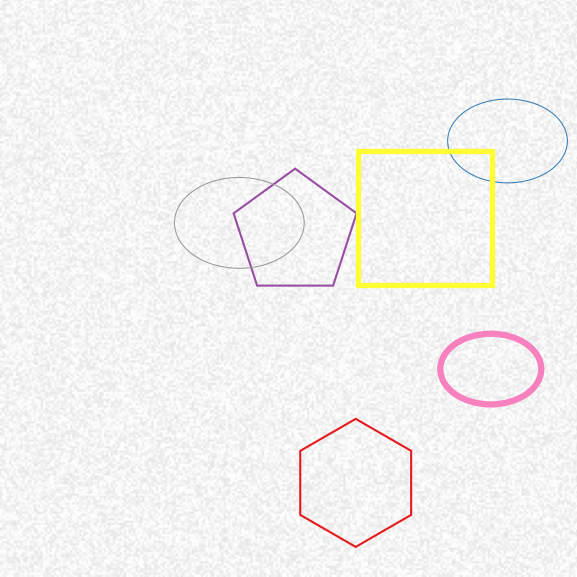[{"shape": "hexagon", "thickness": 1, "radius": 0.55, "center": [0.616, 0.163]}, {"shape": "oval", "thickness": 0.5, "radius": 0.52, "center": [0.879, 0.755]}, {"shape": "pentagon", "thickness": 1, "radius": 0.56, "center": [0.511, 0.595]}, {"shape": "square", "thickness": 2.5, "radius": 0.58, "center": [0.736, 0.622]}, {"shape": "oval", "thickness": 3, "radius": 0.44, "center": [0.85, 0.36]}, {"shape": "oval", "thickness": 0.5, "radius": 0.56, "center": [0.414, 0.613]}]